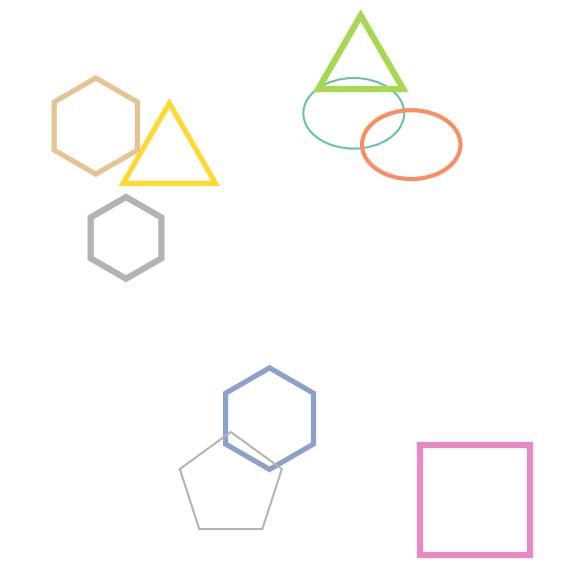[{"shape": "oval", "thickness": 1, "radius": 0.44, "center": [0.613, 0.803]}, {"shape": "oval", "thickness": 2, "radius": 0.43, "center": [0.712, 0.749]}, {"shape": "hexagon", "thickness": 2.5, "radius": 0.44, "center": [0.467, 0.274]}, {"shape": "square", "thickness": 3, "radius": 0.48, "center": [0.822, 0.133]}, {"shape": "triangle", "thickness": 3, "radius": 0.43, "center": [0.625, 0.887]}, {"shape": "triangle", "thickness": 2.5, "radius": 0.46, "center": [0.293, 0.728]}, {"shape": "hexagon", "thickness": 2.5, "radius": 0.42, "center": [0.166, 0.781]}, {"shape": "hexagon", "thickness": 3, "radius": 0.35, "center": [0.218, 0.587]}, {"shape": "pentagon", "thickness": 1, "radius": 0.46, "center": [0.4, 0.158]}]